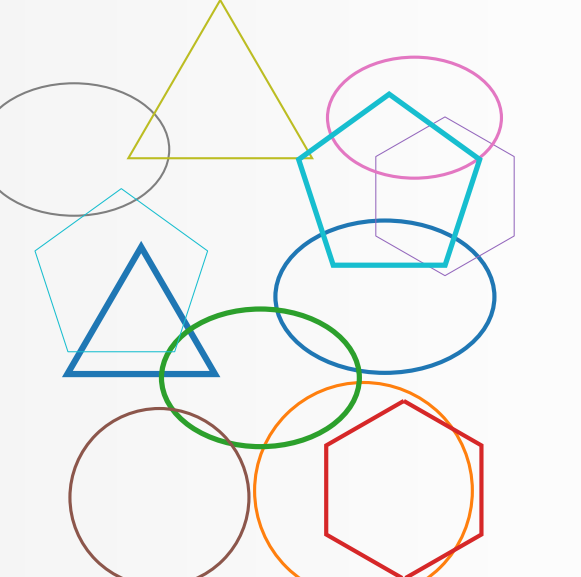[{"shape": "oval", "thickness": 2, "radius": 0.94, "center": [0.662, 0.485]}, {"shape": "triangle", "thickness": 3, "radius": 0.73, "center": [0.243, 0.425]}, {"shape": "circle", "thickness": 1.5, "radius": 0.94, "center": [0.625, 0.149]}, {"shape": "oval", "thickness": 2.5, "radius": 0.85, "center": [0.448, 0.345]}, {"shape": "hexagon", "thickness": 2, "radius": 0.77, "center": [0.695, 0.151]}, {"shape": "hexagon", "thickness": 0.5, "radius": 0.69, "center": [0.766, 0.659]}, {"shape": "circle", "thickness": 1.5, "radius": 0.77, "center": [0.274, 0.138]}, {"shape": "oval", "thickness": 1.5, "radius": 0.75, "center": [0.713, 0.795]}, {"shape": "oval", "thickness": 1, "radius": 0.82, "center": [0.127, 0.74]}, {"shape": "triangle", "thickness": 1, "radius": 0.91, "center": [0.379, 0.816]}, {"shape": "pentagon", "thickness": 0.5, "radius": 0.78, "center": [0.209, 0.516]}, {"shape": "pentagon", "thickness": 2.5, "radius": 0.82, "center": [0.67, 0.672]}]